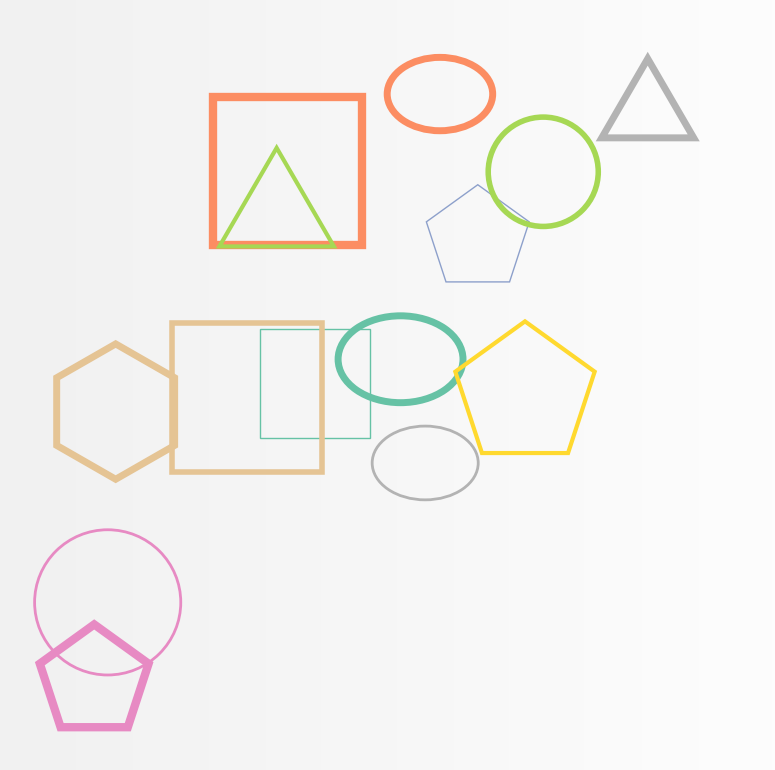[{"shape": "square", "thickness": 0.5, "radius": 0.35, "center": [0.407, 0.502]}, {"shape": "oval", "thickness": 2.5, "radius": 0.4, "center": [0.517, 0.533]}, {"shape": "square", "thickness": 3, "radius": 0.48, "center": [0.371, 0.778]}, {"shape": "oval", "thickness": 2.5, "radius": 0.34, "center": [0.568, 0.878]}, {"shape": "pentagon", "thickness": 0.5, "radius": 0.35, "center": [0.616, 0.69]}, {"shape": "pentagon", "thickness": 3, "radius": 0.37, "center": [0.122, 0.115]}, {"shape": "circle", "thickness": 1, "radius": 0.47, "center": [0.139, 0.218]}, {"shape": "circle", "thickness": 2, "radius": 0.35, "center": [0.701, 0.777]}, {"shape": "triangle", "thickness": 1.5, "radius": 0.43, "center": [0.357, 0.723]}, {"shape": "pentagon", "thickness": 1.5, "radius": 0.47, "center": [0.677, 0.488]}, {"shape": "square", "thickness": 2, "radius": 0.48, "center": [0.319, 0.484]}, {"shape": "hexagon", "thickness": 2.5, "radius": 0.44, "center": [0.149, 0.465]}, {"shape": "triangle", "thickness": 2.5, "radius": 0.34, "center": [0.836, 0.855]}, {"shape": "oval", "thickness": 1, "radius": 0.34, "center": [0.549, 0.399]}]